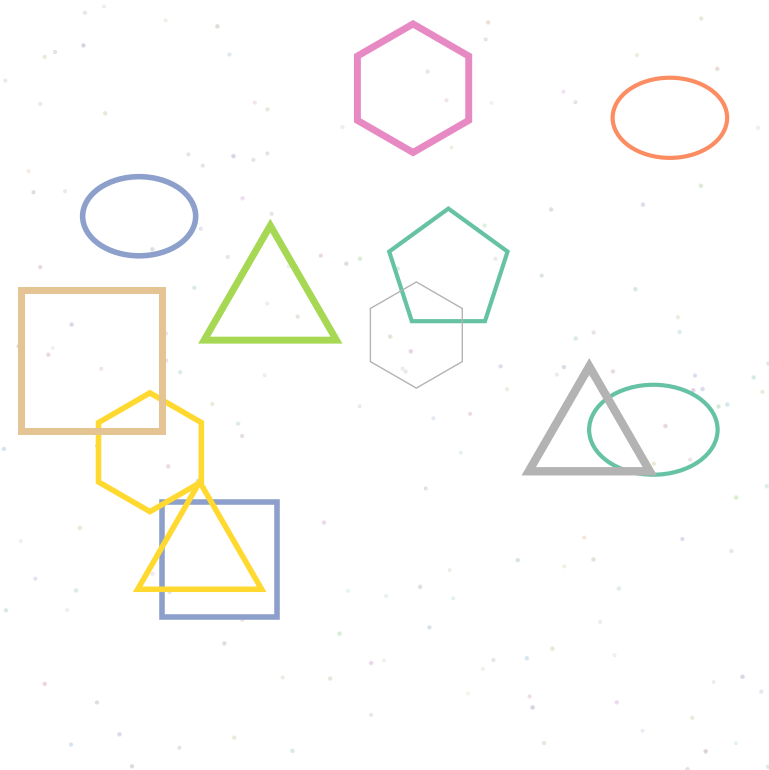[{"shape": "pentagon", "thickness": 1.5, "radius": 0.4, "center": [0.582, 0.648]}, {"shape": "oval", "thickness": 1.5, "radius": 0.42, "center": [0.849, 0.442]}, {"shape": "oval", "thickness": 1.5, "radius": 0.37, "center": [0.87, 0.847]}, {"shape": "square", "thickness": 2, "radius": 0.37, "center": [0.285, 0.273]}, {"shape": "oval", "thickness": 2, "radius": 0.37, "center": [0.181, 0.719]}, {"shape": "hexagon", "thickness": 2.5, "radius": 0.42, "center": [0.536, 0.885]}, {"shape": "triangle", "thickness": 2.5, "radius": 0.5, "center": [0.351, 0.608]}, {"shape": "hexagon", "thickness": 2, "radius": 0.39, "center": [0.195, 0.413]}, {"shape": "triangle", "thickness": 2, "radius": 0.46, "center": [0.259, 0.281]}, {"shape": "square", "thickness": 2.5, "radius": 0.46, "center": [0.119, 0.532]}, {"shape": "triangle", "thickness": 3, "radius": 0.45, "center": [0.765, 0.433]}, {"shape": "hexagon", "thickness": 0.5, "radius": 0.34, "center": [0.541, 0.565]}]